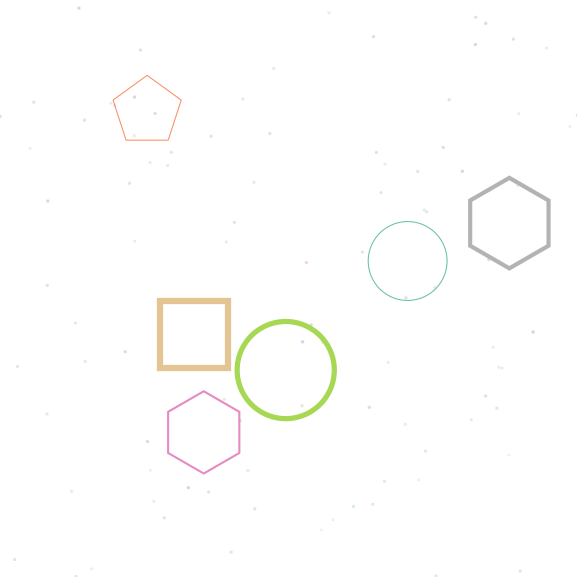[{"shape": "circle", "thickness": 0.5, "radius": 0.34, "center": [0.706, 0.547]}, {"shape": "pentagon", "thickness": 0.5, "radius": 0.31, "center": [0.255, 0.807]}, {"shape": "hexagon", "thickness": 1, "radius": 0.36, "center": [0.353, 0.25]}, {"shape": "circle", "thickness": 2.5, "radius": 0.42, "center": [0.495, 0.358]}, {"shape": "square", "thickness": 3, "radius": 0.29, "center": [0.336, 0.42]}, {"shape": "hexagon", "thickness": 2, "radius": 0.39, "center": [0.882, 0.613]}]